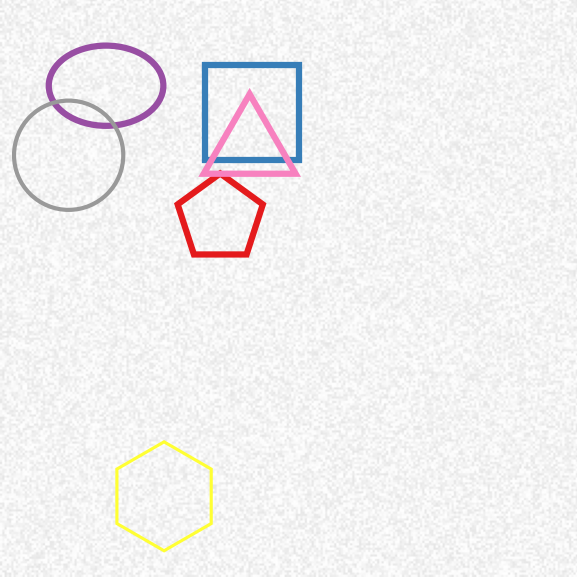[{"shape": "pentagon", "thickness": 3, "radius": 0.39, "center": [0.381, 0.621]}, {"shape": "square", "thickness": 3, "radius": 0.41, "center": [0.436, 0.804]}, {"shape": "oval", "thickness": 3, "radius": 0.5, "center": [0.184, 0.851]}, {"shape": "hexagon", "thickness": 1.5, "radius": 0.47, "center": [0.284, 0.14]}, {"shape": "triangle", "thickness": 3, "radius": 0.46, "center": [0.432, 0.744]}, {"shape": "circle", "thickness": 2, "radius": 0.47, "center": [0.119, 0.73]}]